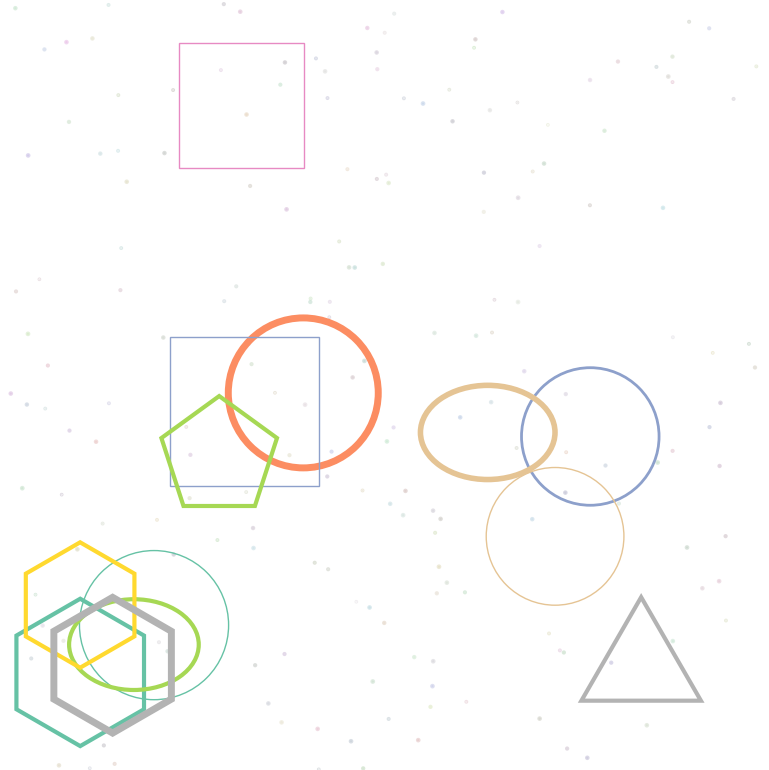[{"shape": "hexagon", "thickness": 1.5, "radius": 0.48, "center": [0.104, 0.127]}, {"shape": "circle", "thickness": 0.5, "radius": 0.48, "center": [0.2, 0.188]}, {"shape": "circle", "thickness": 2.5, "radius": 0.49, "center": [0.394, 0.49]}, {"shape": "circle", "thickness": 1, "radius": 0.45, "center": [0.767, 0.433]}, {"shape": "square", "thickness": 0.5, "radius": 0.48, "center": [0.317, 0.466]}, {"shape": "square", "thickness": 0.5, "radius": 0.41, "center": [0.314, 0.863]}, {"shape": "oval", "thickness": 1.5, "radius": 0.42, "center": [0.174, 0.163]}, {"shape": "pentagon", "thickness": 1.5, "radius": 0.39, "center": [0.285, 0.407]}, {"shape": "hexagon", "thickness": 1.5, "radius": 0.41, "center": [0.104, 0.214]}, {"shape": "circle", "thickness": 0.5, "radius": 0.45, "center": [0.721, 0.303]}, {"shape": "oval", "thickness": 2, "radius": 0.44, "center": [0.633, 0.438]}, {"shape": "triangle", "thickness": 1.5, "radius": 0.45, "center": [0.833, 0.135]}, {"shape": "hexagon", "thickness": 2.5, "radius": 0.44, "center": [0.146, 0.136]}]